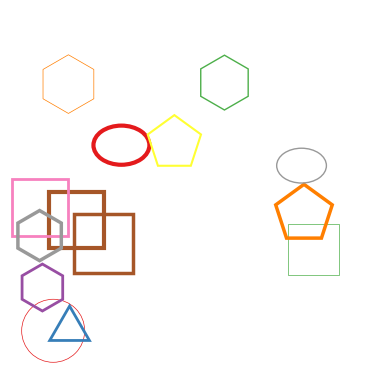[{"shape": "oval", "thickness": 3, "radius": 0.36, "center": [0.315, 0.623]}, {"shape": "circle", "thickness": 0.5, "radius": 0.41, "center": [0.138, 0.141]}, {"shape": "triangle", "thickness": 2, "radius": 0.3, "center": [0.181, 0.145]}, {"shape": "hexagon", "thickness": 1, "radius": 0.36, "center": [0.583, 0.785]}, {"shape": "square", "thickness": 0.5, "radius": 0.33, "center": [0.815, 0.352]}, {"shape": "hexagon", "thickness": 2, "radius": 0.3, "center": [0.11, 0.253]}, {"shape": "pentagon", "thickness": 2.5, "radius": 0.39, "center": [0.79, 0.444]}, {"shape": "hexagon", "thickness": 0.5, "radius": 0.38, "center": [0.178, 0.782]}, {"shape": "pentagon", "thickness": 1.5, "radius": 0.36, "center": [0.453, 0.628]}, {"shape": "square", "thickness": 2.5, "radius": 0.38, "center": [0.27, 0.368]}, {"shape": "square", "thickness": 3, "radius": 0.36, "center": [0.199, 0.428]}, {"shape": "square", "thickness": 2, "radius": 0.37, "center": [0.104, 0.461]}, {"shape": "hexagon", "thickness": 2.5, "radius": 0.33, "center": [0.103, 0.388]}, {"shape": "oval", "thickness": 1, "radius": 0.32, "center": [0.783, 0.57]}]